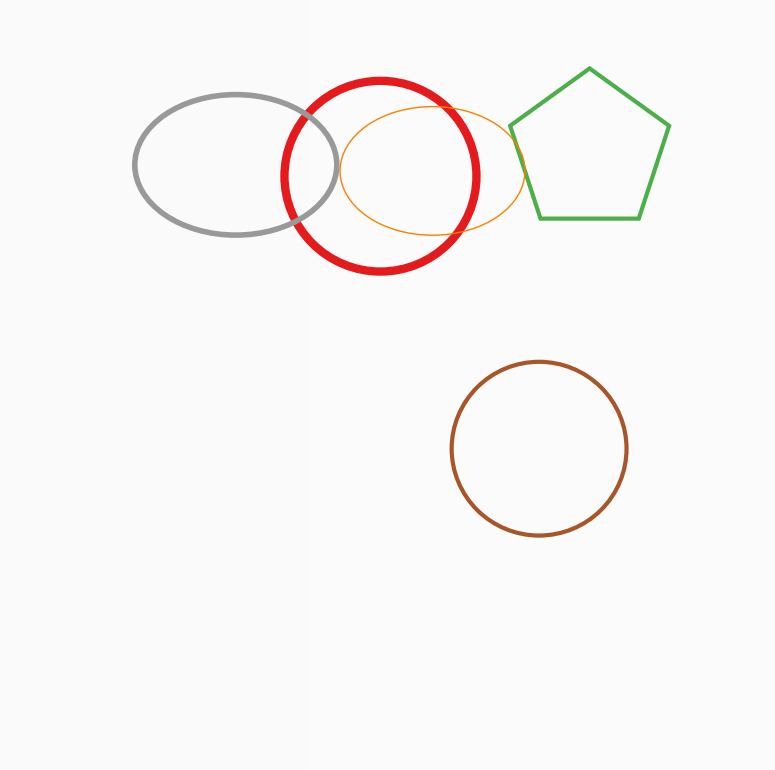[{"shape": "circle", "thickness": 3, "radius": 0.62, "center": [0.491, 0.771]}, {"shape": "pentagon", "thickness": 1.5, "radius": 0.54, "center": [0.761, 0.803]}, {"shape": "oval", "thickness": 0.5, "radius": 0.6, "center": [0.558, 0.778]}, {"shape": "circle", "thickness": 1.5, "radius": 0.56, "center": [0.696, 0.417]}, {"shape": "oval", "thickness": 2, "radius": 0.65, "center": [0.304, 0.786]}]